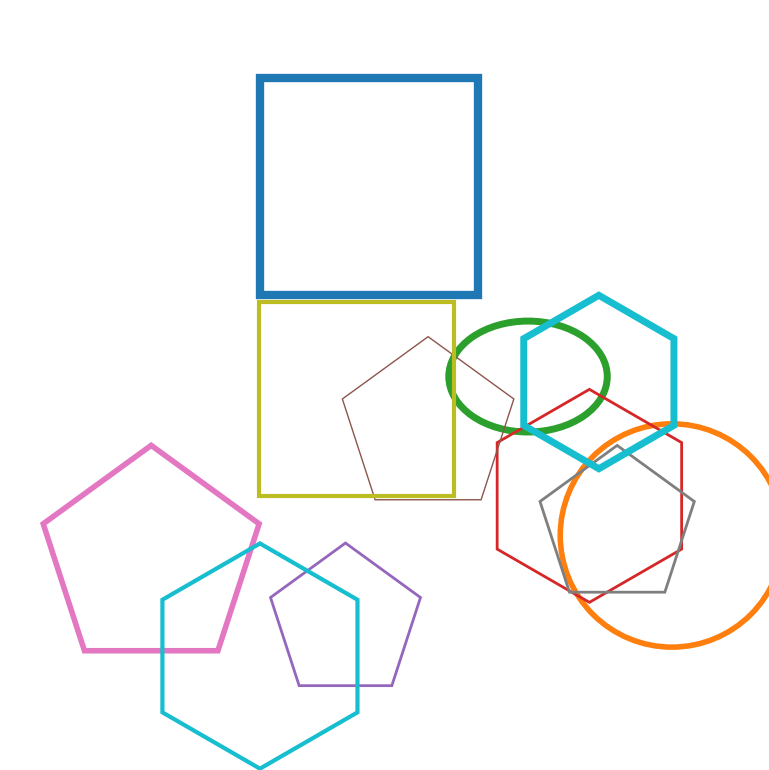[{"shape": "square", "thickness": 3, "radius": 0.71, "center": [0.479, 0.758]}, {"shape": "circle", "thickness": 2, "radius": 0.73, "center": [0.873, 0.305]}, {"shape": "oval", "thickness": 2.5, "radius": 0.51, "center": [0.686, 0.511]}, {"shape": "hexagon", "thickness": 1, "radius": 0.69, "center": [0.765, 0.356]}, {"shape": "pentagon", "thickness": 1, "radius": 0.51, "center": [0.449, 0.192]}, {"shape": "pentagon", "thickness": 0.5, "radius": 0.59, "center": [0.556, 0.446]}, {"shape": "pentagon", "thickness": 2, "radius": 0.74, "center": [0.196, 0.274]}, {"shape": "pentagon", "thickness": 1, "radius": 0.53, "center": [0.802, 0.316]}, {"shape": "square", "thickness": 1.5, "radius": 0.63, "center": [0.463, 0.482]}, {"shape": "hexagon", "thickness": 1.5, "radius": 0.73, "center": [0.338, 0.148]}, {"shape": "hexagon", "thickness": 2.5, "radius": 0.56, "center": [0.778, 0.504]}]